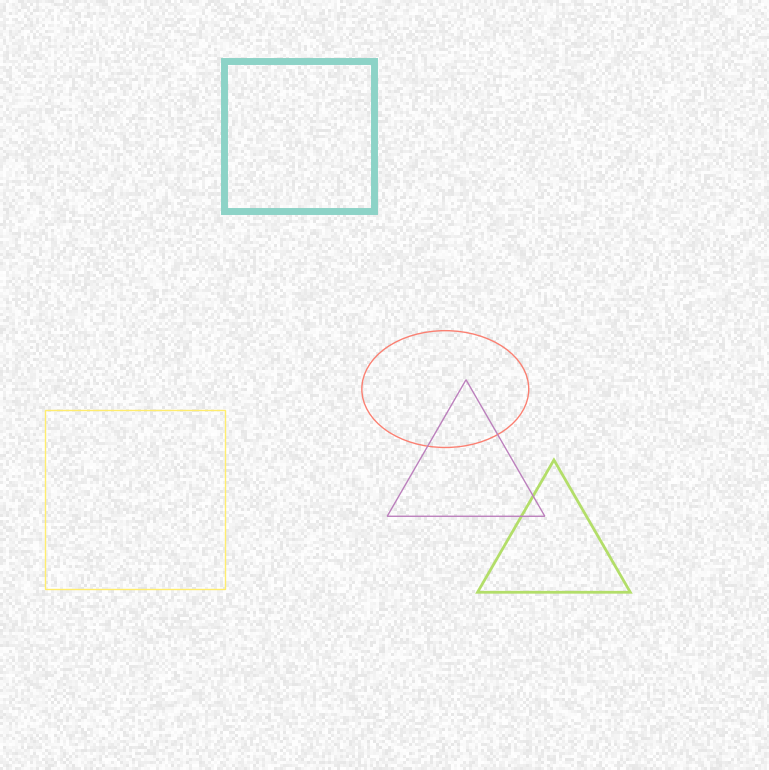[{"shape": "square", "thickness": 2.5, "radius": 0.49, "center": [0.388, 0.823]}, {"shape": "oval", "thickness": 0.5, "radius": 0.54, "center": [0.578, 0.495]}, {"shape": "triangle", "thickness": 1, "radius": 0.57, "center": [0.719, 0.288]}, {"shape": "triangle", "thickness": 0.5, "radius": 0.59, "center": [0.605, 0.389]}, {"shape": "square", "thickness": 0.5, "radius": 0.58, "center": [0.175, 0.351]}]